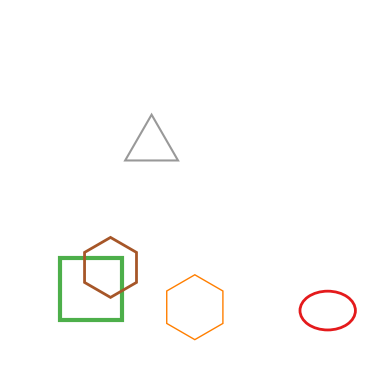[{"shape": "oval", "thickness": 2, "radius": 0.36, "center": [0.851, 0.193]}, {"shape": "square", "thickness": 3, "radius": 0.41, "center": [0.236, 0.25]}, {"shape": "hexagon", "thickness": 1, "radius": 0.42, "center": [0.506, 0.202]}, {"shape": "hexagon", "thickness": 2, "radius": 0.39, "center": [0.287, 0.305]}, {"shape": "triangle", "thickness": 1.5, "radius": 0.4, "center": [0.394, 0.623]}]